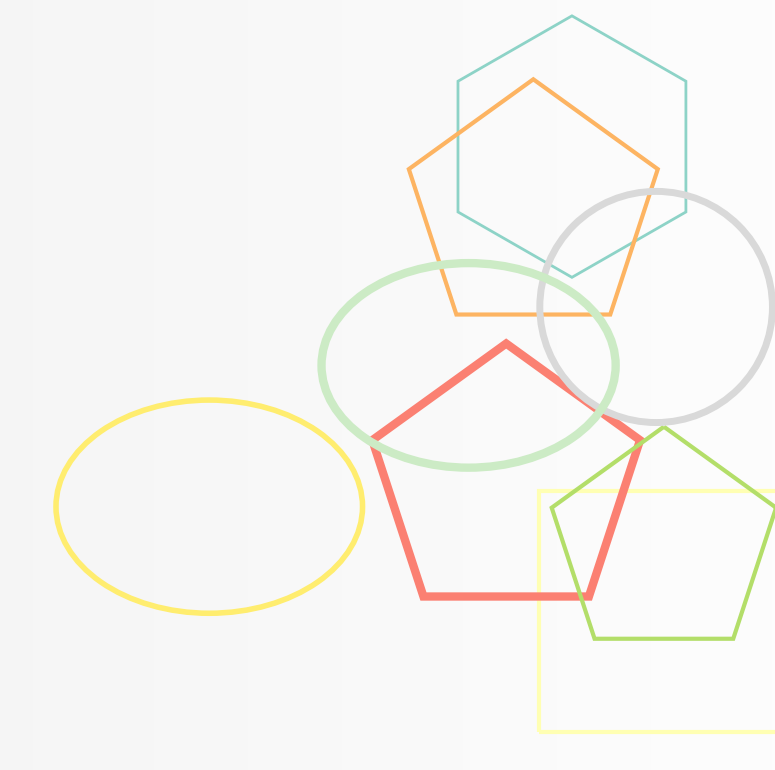[{"shape": "hexagon", "thickness": 1, "radius": 0.85, "center": [0.738, 0.81]}, {"shape": "square", "thickness": 1.5, "radius": 0.78, "center": [0.853, 0.206]}, {"shape": "pentagon", "thickness": 3, "radius": 0.91, "center": [0.653, 0.372]}, {"shape": "pentagon", "thickness": 1.5, "radius": 0.84, "center": [0.688, 0.728]}, {"shape": "pentagon", "thickness": 1.5, "radius": 0.76, "center": [0.857, 0.294]}, {"shape": "circle", "thickness": 2.5, "radius": 0.75, "center": [0.847, 0.601]}, {"shape": "oval", "thickness": 3, "radius": 0.95, "center": [0.605, 0.525]}, {"shape": "oval", "thickness": 2, "radius": 0.99, "center": [0.27, 0.342]}]